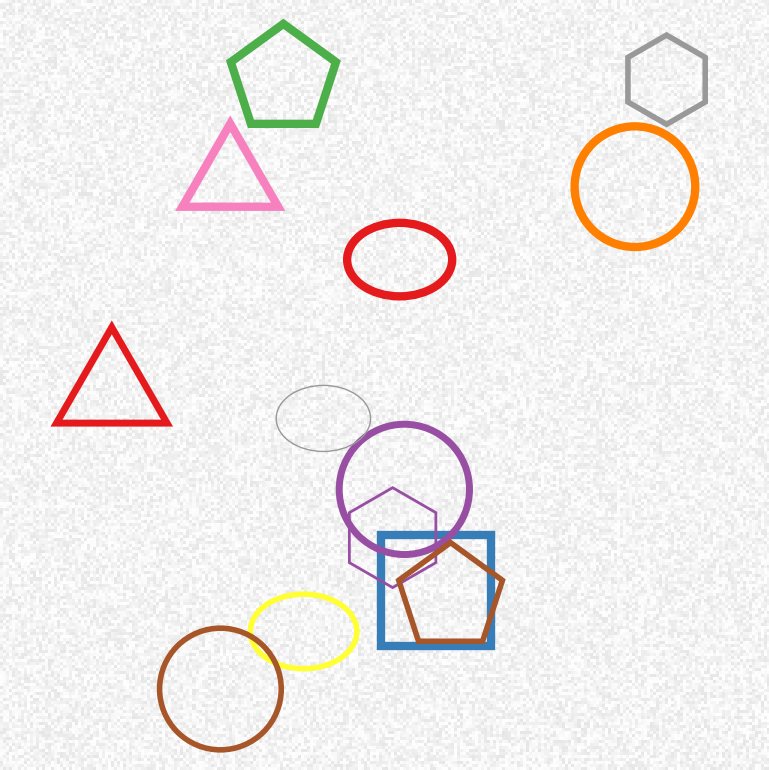[{"shape": "triangle", "thickness": 2.5, "radius": 0.41, "center": [0.145, 0.492]}, {"shape": "oval", "thickness": 3, "radius": 0.34, "center": [0.519, 0.663]}, {"shape": "square", "thickness": 3, "radius": 0.36, "center": [0.566, 0.233]}, {"shape": "pentagon", "thickness": 3, "radius": 0.36, "center": [0.368, 0.897]}, {"shape": "hexagon", "thickness": 1, "radius": 0.32, "center": [0.51, 0.302]}, {"shape": "circle", "thickness": 2.5, "radius": 0.42, "center": [0.525, 0.364]}, {"shape": "circle", "thickness": 3, "radius": 0.39, "center": [0.825, 0.758]}, {"shape": "oval", "thickness": 2, "radius": 0.35, "center": [0.394, 0.18]}, {"shape": "pentagon", "thickness": 2, "radius": 0.35, "center": [0.585, 0.224]}, {"shape": "circle", "thickness": 2, "radius": 0.4, "center": [0.286, 0.105]}, {"shape": "triangle", "thickness": 3, "radius": 0.36, "center": [0.299, 0.767]}, {"shape": "hexagon", "thickness": 2, "radius": 0.29, "center": [0.866, 0.896]}, {"shape": "oval", "thickness": 0.5, "radius": 0.31, "center": [0.42, 0.457]}]